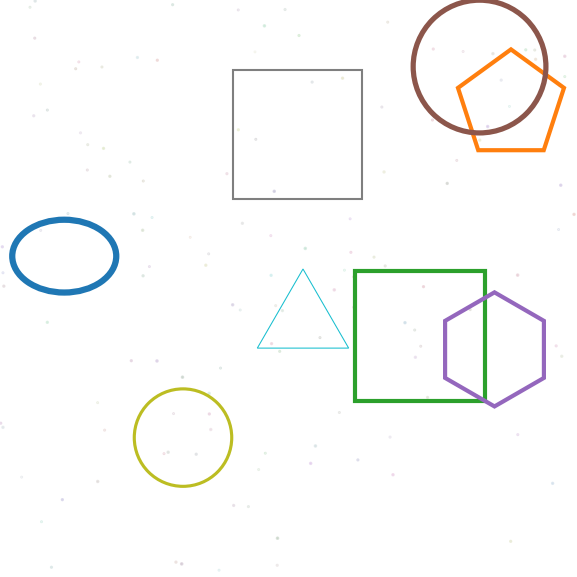[{"shape": "oval", "thickness": 3, "radius": 0.45, "center": [0.111, 0.556]}, {"shape": "pentagon", "thickness": 2, "radius": 0.48, "center": [0.885, 0.817]}, {"shape": "square", "thickness": 2, "radius": 0.56, "center": [0.727, 0.418]}, {"shape": "hexagon", "thickness": 2, "radius": 0.49, "center": [0.856, 0.394]}, {"shape": "circle", "thickness": 2.5, "radius": 0.57, "center": [0.83, 0.884]}, {"shape": "square", "thickness": 1, "radius": 0.56, "center": [0.516, 0.765]}, {"shape": "circle", "thickness": 1.5, "radius": 0.42, "center": [0.317, 0.241]}, {"shape": "triangle", "thickness": 0.5, "radius": 0.46, "center": [0.525, 0.442]}]